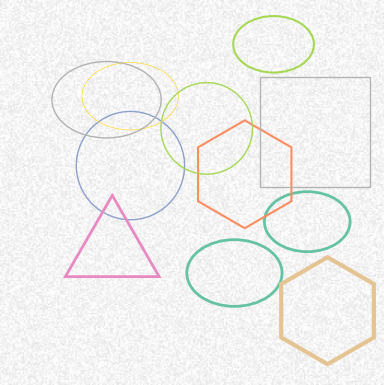[{"shape": "oval", "thickness": 2, "radius": 0.56, "center": [0.798, 0.424]}, {"shape": "oval", "thickness": 2, "radius": 0.62, "center": [0.609, 0.291]}, {"shape": "hexagon", "thickness": 1.5, "radius": 0.7, "center": [0.636, 0.547]}, {"shape": "circle", "thickness": 1, "radius": 0.7, "center": [0.339, 0.57]}, {"shape": "triangle", "thickness": 2, "radius": 0.7, "center": [0.292, 0.352]}, {"shape": "circle", "thickness": 1, "radius": 0.59, "center": [0.537, 0.666]}, {"shape": "oval", "thickness": 1.5, "radius": 0.52, "center": [0.711, 0.885]}, {"shape": "oval", "thickness": 0.5, "radius": 0.63, "center": [0.338, 0.75]}, {"shape": "hexagon", "thickness": 3, "radius": 0.69, "center": [0.851, 0.193]}, {"shape": "oval", "thickness": 1, "radius": 0.71, "center": [0.277, 0.741]}, {"shape": "square", "thickness": 1, "radius": 0.72, "center": [0.819, 0.656]}]